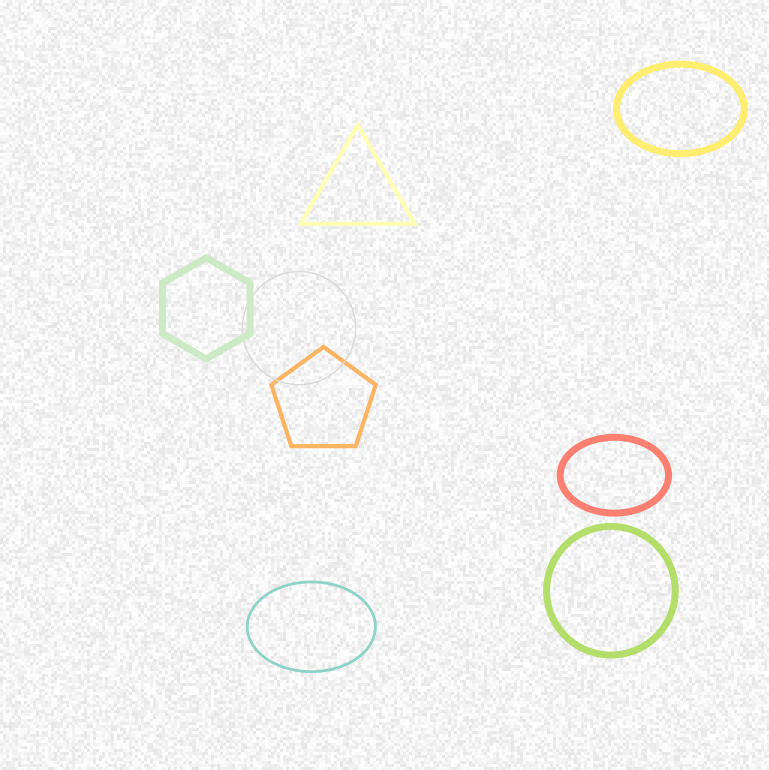[{"shape": "oval", "thickness": 1, "radius": 0.42, "center": [0.404, 0.186]}, {"shape": "triangle", "thickness": 1.5, "radius": 0.43, "center": [0.465, 0.752]}, {"shape": "oval", "thickness": 2.5, "radius": 0.35, "center": [0.798, 0.383]}, {"shape": "pentagon", "thickness": 1.5, "radius": 0.36, "center": [0.42, 0.478]}, {"shape": "circle", "thickness": 2.5, "radius": 0.42, "center": [0.793, 0.233]}, {"shape": "circle", "thickness": 0.5, "radius": 0.37, "center": [0.388, 0.574]}, {"shape": "hexagon", "thickness": 2.5, "radius": 0.33, "center": [0.268, 0.6]}, {"shape": "oval", "thickness": 2.5, "radius": 0.42, "center": [0.884, 0.859]}]